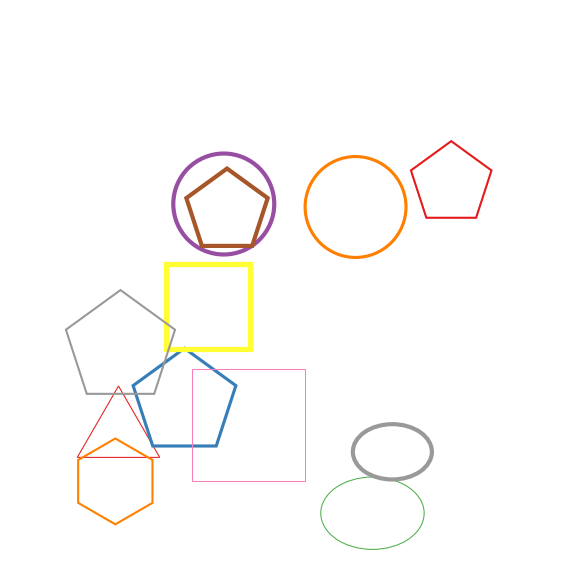[{"shape": "pentagon", "thickness": 1, "radius": 0.37, "center": [0.781, 0.681]}, {"shape": "triangle", "thickness": 0.5, "radius": 0.41, "center": [0.205, 0.248]}, {"shape": "pentagon", "thickness": 1.5, "radius": 0.47, "center": [0.319, 0.303]}, {"shape": "oval", "thickness": 0.5, "radius": 0.45, "center": [0.645, 0.11]}, {"shape": "circle", "thickness": 2, "radius": 0.44, "center": [0.387, 0.646]}, {"shape": "circle", "thickness": 1.5, "radius": 0.44, "center": [0.616, 0.641]}, {"shape": "hexagon", "thickness": 1, "radius": 0.37, "center": [0.2, 0.166]}, {"shape": "square", "thickness": 2.5, "radius": 0.37, "center": [0.36, 0.468]}, {"shape": "pentagon", "thickness": 2, "radius": 0.37, "center": [0.393, 0.633]}, {"shape": "square", "thickness": 0.5, "radius": 0.49, "center": [0.43, 0.263]}, {"shape": "pentagon", "thickness": 1, "radius": 0.5, "center": [0.209, 0.398]}, {"shape": "oval", "thickness": 2, "radius": 0.34, "center": [0.679, 0.217]}]